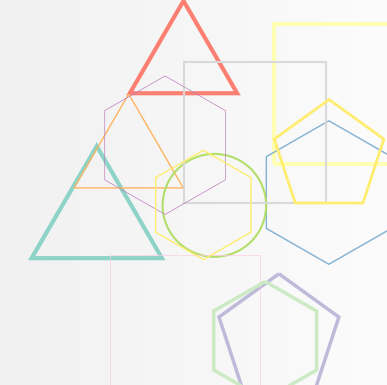[{"shape": "triangle", "thickness": 3, "radius": 0.97, "center": [0.25, 0.426]}, {"shape": "square", "thickness": 3, "radius": 0.91, "center": [0.889, 0.756]}, {"shape": "pentagon", "thickness": 2.5, "radius": 0.81, "center": [0.72, 0.126]}, {"shape": "triangle", "thickness": 3, "radius": 0.8, "center": [0.474, 0.838]}, {"shape": "hexagon", "thickness": 1, "radius": 0.93, "center": [0.849, 0.5]}, {"shape": "triangle", "thickness": 1, "radius": 0.81, "center": [0.332, 0.593]}, {"shape": "circle", "thickness": 1.5, "radius": 0.67, "center": [0.553, 0.467]}, {"shape": "square", "thickness": 0.5, "radius": 0.97, "center": [0.477, 0.144]}, {"shape": "square", "thickness": 1.5, "radius": 0.92, "center": [0.658, 0.656]}, {"shape": "hexagon", "thickness": 0.5, "radius": 0.9, "center": [0.426, 0.623]}, {"shape": "hexagon", "thickness": 2.5, "radius": 0.77, "center": [0.684, 0.115]}, {"shape": "pentagon", "thickness": 2, "radius": 0.74, "center": [0.849, 0.593]}, {"shape": "hexagon", "thickness": 1, "radius": 0.71, "center": [0.525, 0.468]}]